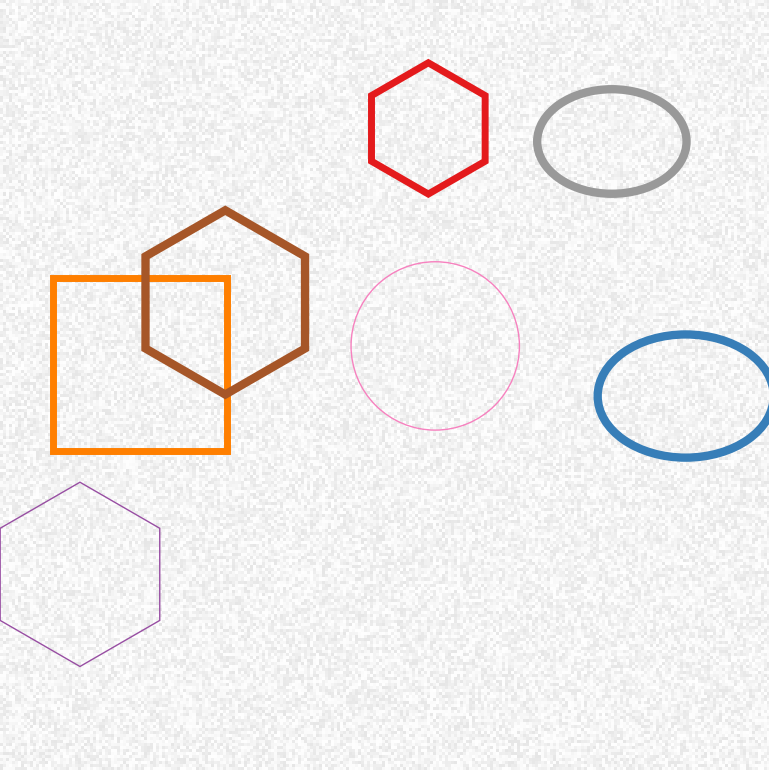[{"shape": "hexagon", "thickness": 2.5, "radius": 0.43, "center": [0.556, 0.833]}, {"shape": "oval", "thickness": 3, "radius": 0.57, "center": [0.89, 0.486]}, {"shape": "hexagon", "thickness": 0.5, "radius": 0.6, "center": [0.104, 0.254]}, {"shape": "square", "thickness": 2.5, "radius": 0.56, "center": [0.182, 0.526]}, {"shape": "hexagon", "thickness": 3, "radius": 0.6, "center": [0.293, 0.607]}, {"shape": "circle", "thickness": 0.5, "radius": 0.55, "center": [0.565, 0.551]}, {"shape": "oval", "thickness": 3, "radius": 0.48, "center": [0.795, 0.816]}]